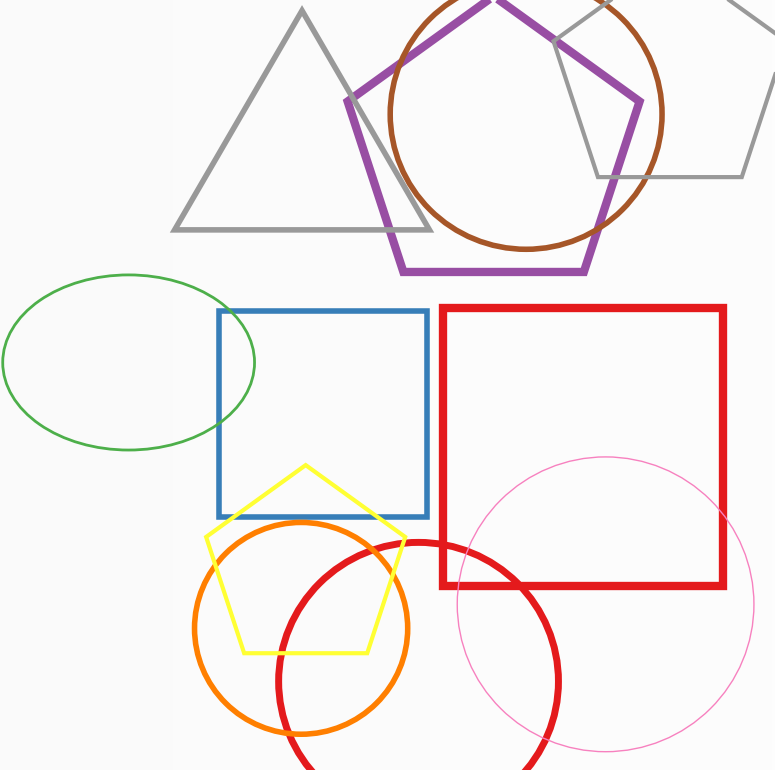[{"shape": "circle", "thickness": 2.5, "radius": 0.9, "center": [0.54, 0.115]}, {"shape": "square", "thickness": 3, "radius": 0.9, "center": [0.752, 0.419]}, {"shape": "square", "thickness": 2, "radius": 0.67, "center": [0.417, 0.463]}, {"shape": "oval", "thickness": 1, "radius": 0.81, "center": [0.166, 0.529]}, {"shape": "pentagon", "thickness": 3, "radius": 0.99, "center": [0.637, 0.807]}, {"shape": "circle", "thickness": 2, "radius": 0.69, "center": [0.389, 0.184]}, {"shape": "pentagon", "thickness": 1.5, "radius": 0.68, "center": [0.394, 0.261]}, {"shape": "circle", "thickness": 2, "radius": 0.88, "center": [0.679, 0.852]}, {"shape": "circle", "thickness": 0.5, "radius": 0.96, "center": [0.781, 0.215]}, {"shape": "pentagon", "thickness": 1.5, "radius": 0.79, "center": [0.864, 0.898]}, {"shape": "triangle", "thickness": 2, "radius": 0.95, "center": [0.39, 0.796]}]